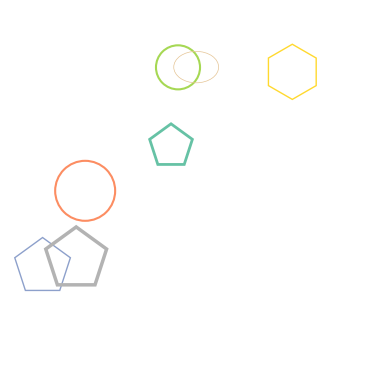[{"shape": "pentagon", "thickness": 2, "radius": 0.29, "center": [0.444, 0.62]}, {"shape": "circle", "thickness": 1.5, "radius": 0.39, "center": [0.221, 0.504]}, {"shape": "pentagon", "thickness": 1, "radius": 0.38, "center": [0.111, 0.307]}, {"shape": "circle", "thickness": 1.5, "radius": 0.29, "center": [0.462, 0.825]}, {"shape": "hexagon", "thickness": 1, "radius": 0.36, "center": [0.759, 0.813]}, {"shape": "oval", "thickness": 0.5, "radius": 0.29, "center": [0.51, 0.826]}, {"shape": "pentagon", "thickness": 2.5, "radius": 0.42, "center": [0.198, 0.327]}]